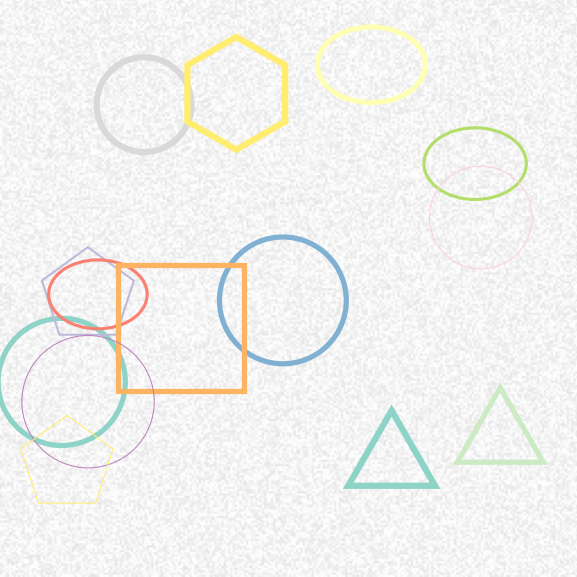[{"shape": "circle", "thickness": 2.5, "radius": 0.55, "center": [0.107, 0.338]}, {"shape": "triangle", "thickness": 3, "radius": 0.43, "center": [0.678, 0.201]}, {"shape": "oval", "thickness": 2.5, "radius": 0.47, "center": [0.643, 0.887]}, {"shape": "pentagon", "thickness": 1, "radius": 0.42, "center": [0.152, 0.487]}, {"shape": "oval", "thickness": 1.5, "radius": 0.43, "center": [0.17, 0.489]}, {"shape": "circle", "thickness": 2.5, "radius": 0.55, "center": [0.49, 0.479]}, {"shape": "square", "thickness": 2.5, "radius": 0.54, "center": [0.313, 0.431]}, {"shape": "oval", "thickness": 1.5, "radius": 0.44, "center": [0.823, 0.716]}, {"shape": "circle", "thickness": 0.5, "radius": 0.44, "center": [0.833, 0.623]}, {"shape": "circle", "thickness": 3, "radius": 0.41, "center": [0.25, 0.818]}, {"shape": "circle", "thickness": 0.5, "radius": 0.57, "center": [0.152, 0.304]}, {"shape": "triangle", "thickness": 2.5, "radius": 0.43, "center": [0.866, 0.242]}, {"shape": "hexagon", "thickness": 3, "radius": 0.49, "center": [0.409, 0.838]}, {"shape": "pentagon", "thickness": 0.5, "radius": 0.42, "center": [0.116, 0.196]}]